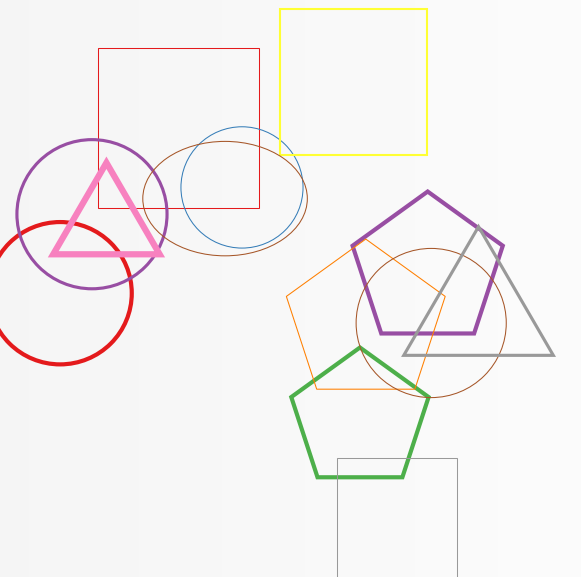[{"shape": "circle", "thickness": 2, "radius": 0.62, "center": [0.103, 0.491]}, {"shape": "square", "thickness": 0.5, "radius": 0.7, "center": [0.307, 0.778]}, {"shape": "circle", "thickness": 0.5, "radius": 0.53, "center": [0.416, 0.675]}, {"shape": "pentagon", "thickness": 2, "radius": 0.62, "center": [0.619, 0.273]}, {"shape": "circle", "thickness": 1.5, "radius": 0.65, "center": [0.158, 0.628]}, {"shape": "pentagon", "thickness": 2, "radius": 0.68, "center": [0.736, 0.532]}, {"shape": "pentagon", "thickness": 0.5, "radius": 0.72, "center": [0.629, 0.441]}, {"shape": "square", "thickness": 1, "radius": 0.63, "center": [0.608, 0.857]}, {"shape": "oval", "thickness": 0.5, "radius": 0.71, "center": [0.387, 0.655]}, {"shape": "circle", "thickness": 0.5, "radius": 0.65, "center": [0.742, 0.44]}, {"shape": "triangle", "thickness": 3, "radius": 0.53, "center": [0.183, 0.612]}, {"shape": "square", "thickness": 0.5, "radius": 0.52, "center": [0.683, 0.103]}, {"shape": "triangle", "thickness": 1.5, "radius": 0.74, "center": [0.823, 0.458]}]